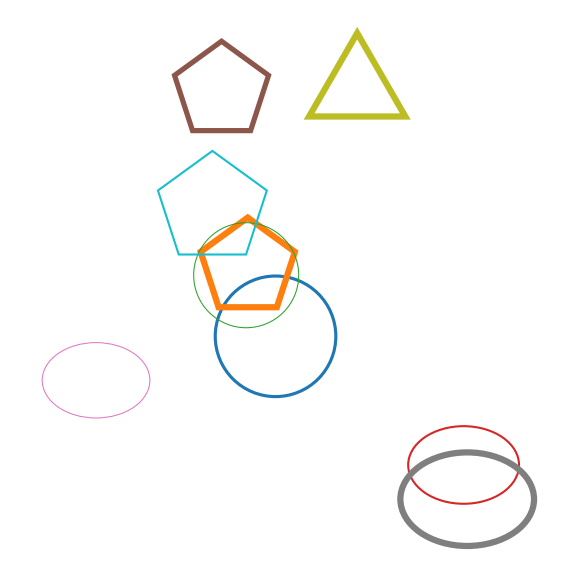[{"shape": "circle", "thickness": 1.5, "radius": 0.52, "center": [0.477, 0.417]}, {"shape": "pentagon", "thickness": 3, "radius": 0.43, "center": [0.429, 0.537]}, {"shape": "circle", "thickness": 0.5, "radius": 0.45, "center": [0.426, 0.523]}, {"shape": "oval", "thickness": 1, "radius": 0.48, "center": [0.803, 0.194]}, {"shape": "pentagon", "thickness": 2.5, "radius": 0.43, "center": [0.384, 0.842]}, {"shape": "oval", "thickness": 0.5, "radius": 0.47, "center": [0.166, 0.341]}, {"shape": "oval", "thickness": 3, "radius": 0.58, "center": [0.809, 0.135]}, {"shape": "triangle", "thickness": 3, "radius": 0.48, "center": [0.619, 0.846]}, {"shape": "pentagon", "thickness": 1, "radius": 0.5, "center": [0.368, 0.639]}]